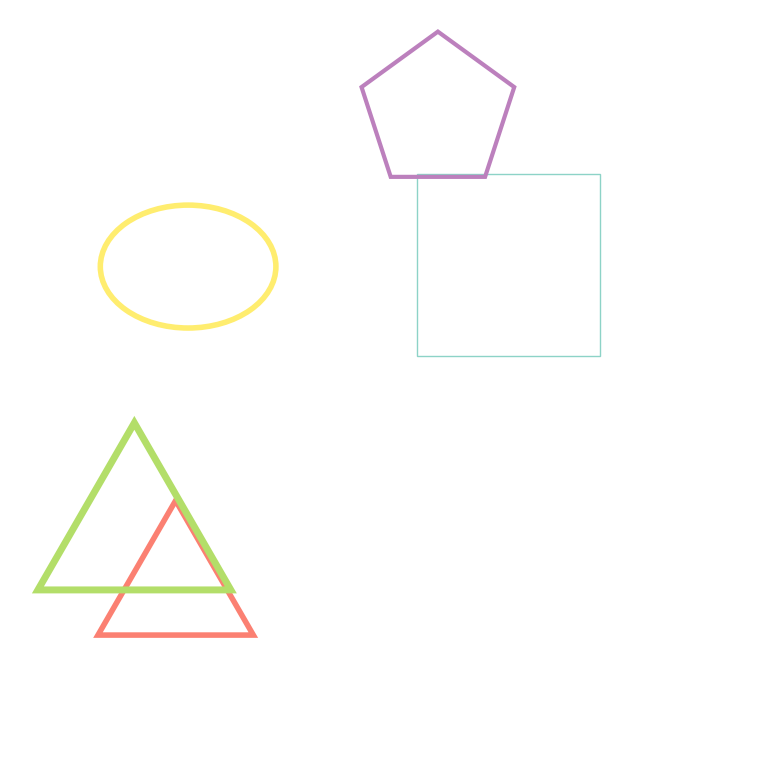[{"shape": "square", "thickness": 0.5, "radius": 0.59, "center": [0.66, 0.656]}, {"shape": "triangle", "thickness": 2, "radius": 0.58, "center": [0.228, 0.233]}, {"shape": "triangle", "thickness": 2.5, "radius": 0.72, "center": [0.174, 0.306]}, {"shape": "pentagon", "thickness": 1.5, "radius": 0.52, "center": [0.569, 0.855]}, {"shape": "oval", "thickness": 2, "radius": 0.57, "center": [0.244, 0.654]}]